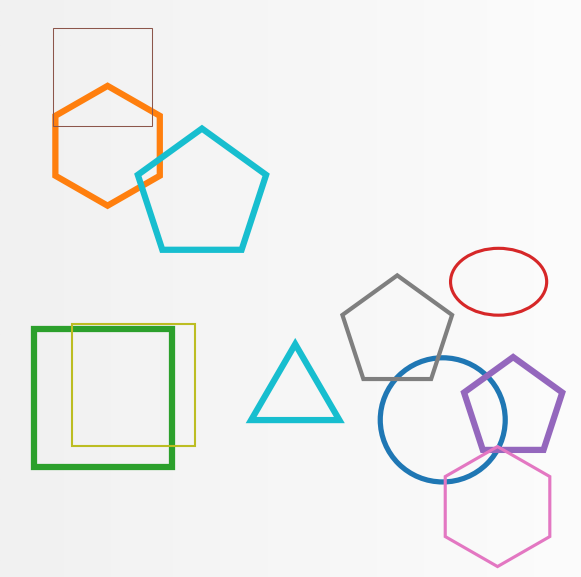[{"shape": "circle", "thickness": 2.5, "radius": 0.54, "center": [0.762, 0.272]}, {"shape": "hexagon", "thickness": 3, "radius": 0.52, "center": [0.185, 0.747]}, {"shape": "square", "thickness": 3, "radius": 0.6, "center": [0.177, 0.31]}, {"shape": "oval", "thickness": 1.5, "radius": 0.41, "center": [0.858, 0.511]}, {"shape": "pentagon", "thickness": 3, "radius": 0.44, "center": [0.883, 0.292]}, {"shape": "square", "thickness": 0.5, "radius": 0.42, "center": [0.176, 0.866]}, {"shape": "hexagon", "thickness": 1.5, "radius": 0.52, "center": [0.856, 0.122]}, {"shape": "pentagon", "thickness": 2, "radius": 0.5, "center": [0.683, 0.423]}, {"shape": "square", "thickness": 1, "radius": 0.53, "center": [0.229, 0.332]}, {"shape": "triangle", "thickness": 3, "radius": 0.44, "center": [0.508, 0.316]}, {"shape": "pentagon", "thickness": 3, "radius": 0.58, "center": [0.347, 0.66]}]